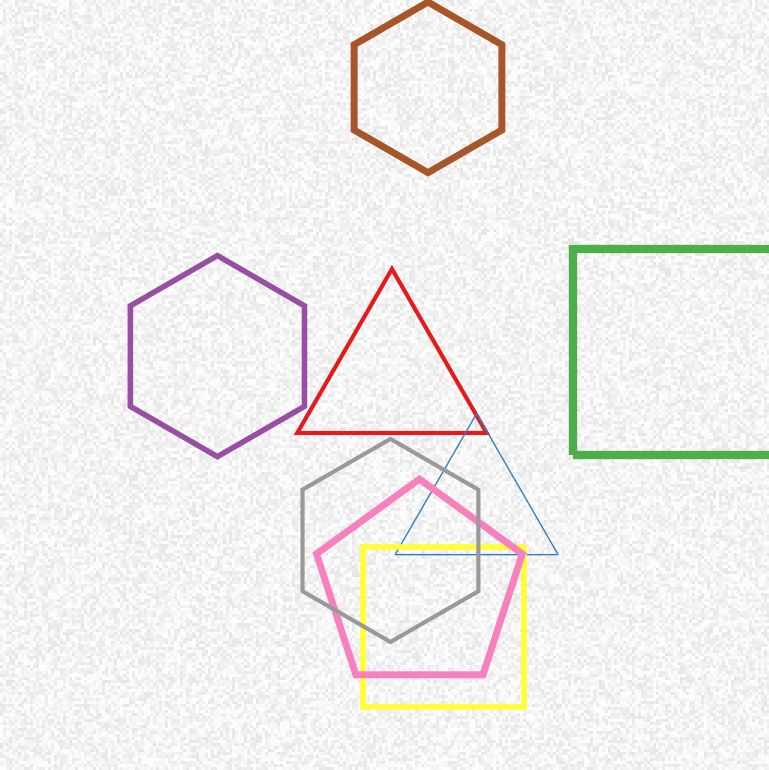[{"shape": "triangle", "thickness": 1.5, "radius": 0.71, "center": [0.509, 0.509]}, {"shape": "triangle", "thickness": 0.5, "radius": 0.61, "center": [0.619, 0.341]}, {"shape": "square", "thickness": 3, "radius": 0.67, "center": [0.877, 0.543]}, {"shape": "hexagon", "thickness": 2, "radius": 0.65, "center": [0.282, 0.538]}, {"shape": "square", "thickness": 2, "radius": 0.52, "center": [0.576, 0.186]}, {"shape": "hexagon", "thickness": 2.5, "radius": 0.55, "center": [0.556, 0.887]}, {"shape": "pentagon", "thickness": 2.5, "radius": 0.7, "center": [0.545, 0.237]}, {"shape": "hexagon", "thickness": 1.5, "radius": 0.66, "center": [0.507, 0.298]}]